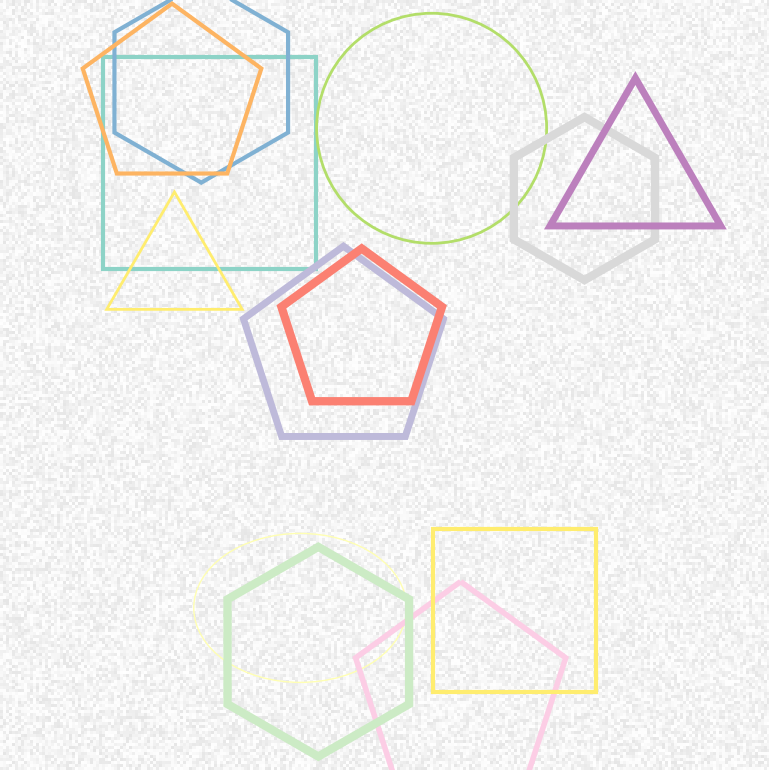[{"shape": "square", "thickness": 1.5, "radius": 0.69, "center": [0.272, 0.788]}, {"shape": "oval", "thickness": 0.5, "radius": 0.69, "center": [0.39, 0.211]}, {"shape": "pentagon", "thickness": 2.5, "radius": 0.68, "center": [0.446, 0.544]}, {"shape": "pentagon", "thickness": 3, "radius": 0.55, "center": [0.47, 0.568]}, {"shape": "hexagon", "thickness": 1.5, "radius": 0.65, "center": [0.261, 0.893]}, {"shape": "pentagon", "thickness": 1.5, "radius": 0.61, "center": [0.223, 0.873]}, {"shape": "circle", "thickness": 1, "radius": 0.75, "center": [0.561, 0.833]}, {"shape": "pentagon", "thickness": 2, "radius": 0.72, "center": [0.598, 0.101]}, {"shape": "hexagon", "thickness": 3, "radius": 0.53, "center": [0.759, 0.742]}, {"shape": "triangle", "thickness": 2.5, "radius": 0.64, "center": [0.825, 0.771]}, {"shape": "hexagon", "thickness": 3, "radius": 0.68, "center": [0.413, 0.154]}, {"shape": "triangle", "thickness": 1, "radius": 0.51, "center": [0.227, 0.649]}, {"shape": "square", "thickness": 1.5, "radius": 0.53, "center": [0.668, 0.208]}]